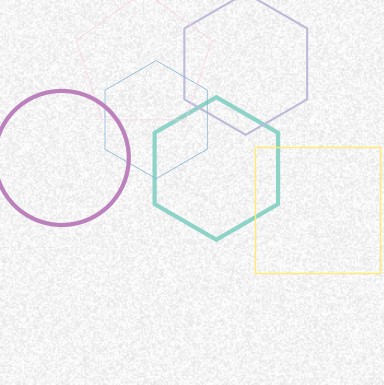[{"shape": "hexagon", "thickness": 3, "radius": 0.93, "center": [0.562, 0.562]}, {"shape": "hexagon", "thickness": 1.5, "radius": 0.92, "center": [0.638, 0.834]}, {"shape": "hexagon", "thickness": 0.5, "radius": 0.77, "center": [0.406, 0.689]}, {"shape": "pentagon", "thickness": 0.5, "radius": 0.92, "center": [0.374, 0.838]}, {"shape": "circle", "thickness": 3, "radius": 0.87, "center": [0.16, 0.59]}, {"shape": "square", "thickness": 1, "radius": 0.81, "center": [0.824, 0.455]}]